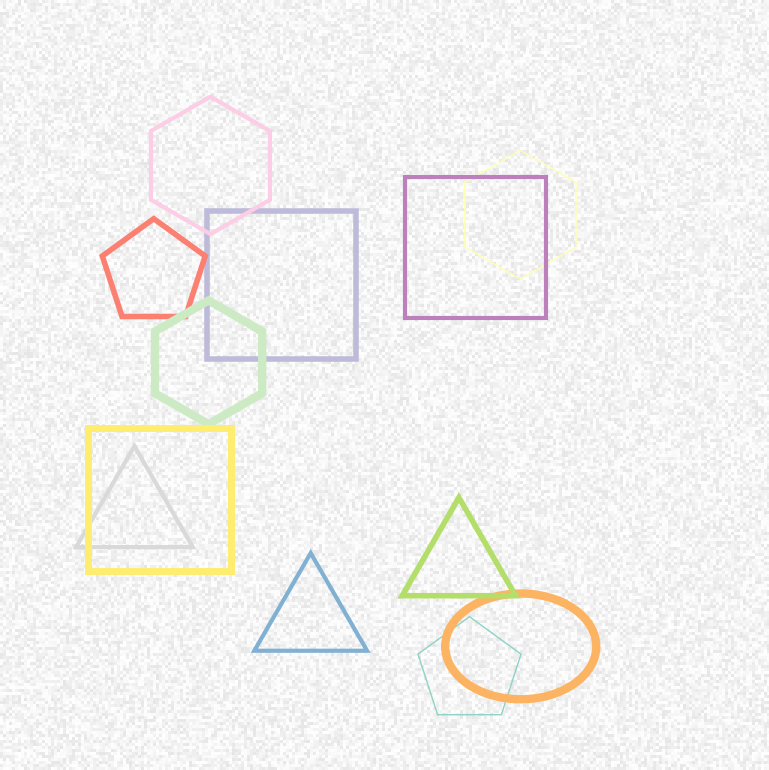[{"shape": "pentagon", "thickness": 0.5, "radius": 0.35, "center": [0.61, 0.129]}, {"shape": "hexagon", "thickness": 0.5, "radius": 0.42, "center": [0.676, 0.721]}, {"shape": "square", "thickness": 2, "radius": 0.48, "center": [0.366, 0.63]}, {"shape": "pentagon", "thickness": 2, "radius": 0.35, "center": [0.2, 0.646]}, {"shape": "triangle", "thickness": 1.5, "radius": 0.42, "center": [0.403, 0.197]}, {"shape": "oval", "thickness": 3, "radius": 0.49, "center": [0.676, 0.161]}, {"shape": "triangle", "thickness": 2, "radius": 0.42, "center": [0.596, 0.269]}, {"shape": "hexagon", "thickness": 1.5, "radius": 0.45, "center": [0.273, 0.785]}, {"shape": "triangle", "thickness": 1.5, "radius": 0.44, "center": [0.175, 0.333]}, {"shape": "square", "thickness": 1.5, "radius": 0.46, "center": [0.617, 0.678]}, {"shape": "hexagon", "thickness": 3, "radius": 0.4, "center": [0.271, 0.529]}, {"shape": "square", "thickness": 2.5, "radius": 0.46, "center": [0.207, 0.351]}]